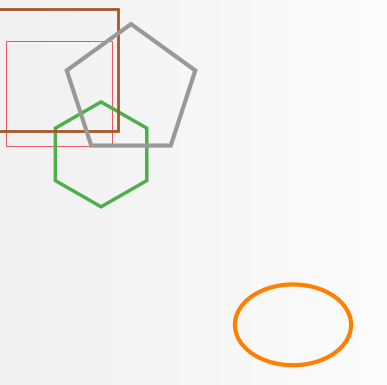[{"shape": "square", "thickness": 0.5, "radius": 0.68, "center": [0.152, 0.757]}, {"shape": "hexagon", "thickness": 2.5, "radius": 0.68, "center": [0.261, 0.599]}, {"shape": "oval", "thickness": 3, "radius": 0.75, "center": [0.756, 0.156]}, {"shape": "square", "thickness": 2, "radius": 0.79, "center": [0.146, 0.819]}, {"shape": "pentagon", "thickness": 3, "radius": 0.87, "center": [0.338, 0.763]}]